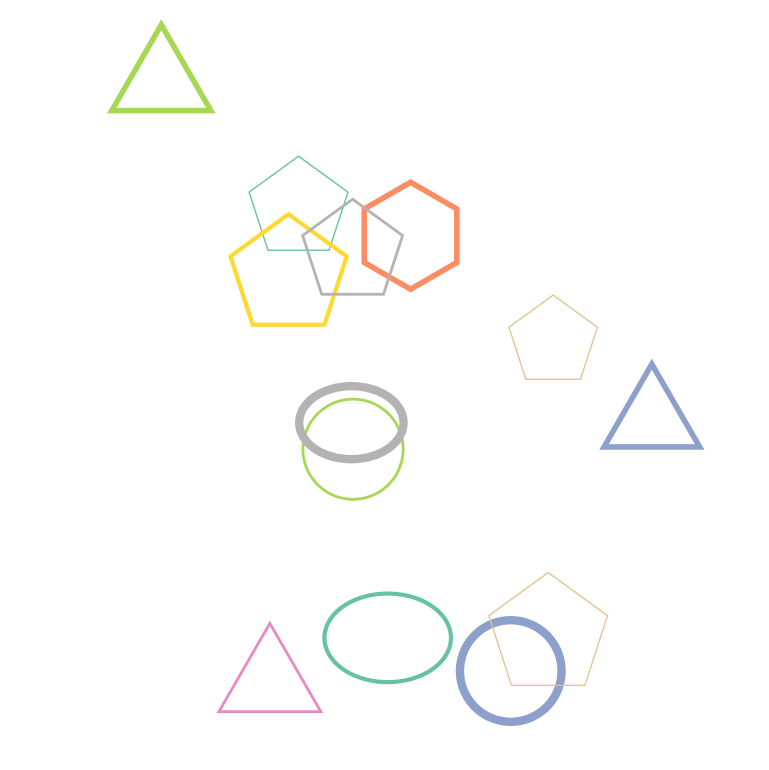[{"shape": "oval", "thickness": 1.5, "radius": 0.41, "center": [0.504, 0.172]}, {"shape": "pentagon", "thickness": 0.5, "radius": 0.34, "center": [0.388, 0.73]}, {"shape": "hexagon", "thickness": 2, "radius": 0.35, "center": [0.533, 0.694]}, {"shape": "triangle", "thickness": 2, "radius": 0.36, "center": [0.847, 0.455]}, {"shape": "circle", "thickness": 3, "radius": 0.33, "center": [0.663, 0.129]}, {"shape": "triangle", "thickness": 1, "radius": 0.38, "center": [0.35, 0.114]}, {"shape": "circle", "thickness": 1, "radius": 0.33, "center": [0.458, 0.417]}, {"shape": "triangle", "thickness": 2, "radius": 0.37, "center": [0.209, 0.894]}, {"shape": "pentagon", "thickness": 1.5, "radius": 0.4, "center": [0.375, 0.642]}, {"shape": "pentagon", "thickness": 0.5, "radius": 0.41, "center": [0.712, 0.175]}, {"shape": "pentagon", "thickness": 0.5, "radius": 0.3, "center": [0.718, 0.556]}, {"shape": "oval", "thickness": 3, "radius": 0.34, "center": [0.456, 0.451]}, {"shape": "pentagon", "thickness": 1, "radius": 0.34, "center": [0.458, 0.673]}]